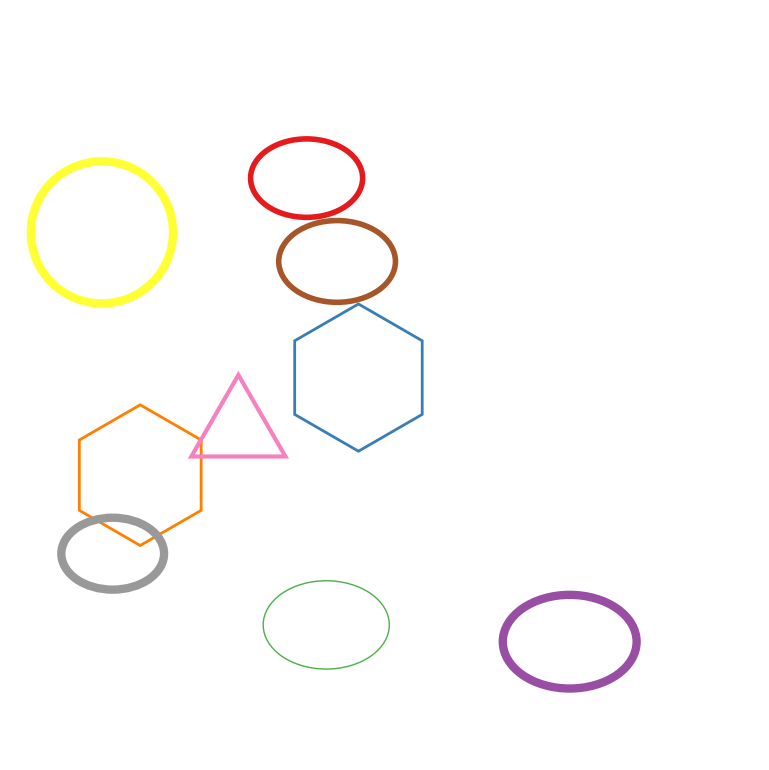[{"shape": "oval", "thickness": 2, "radius": 0.36, "center": [0.398, 0.769]}, {"shape": "hexagon", "thickness": 1, "radius": 0.48, "center": [0.466, 0.51]}, {"shape": "oval", "thickness": 0.5, "radius": 0.41, "center": [0.424, 0.188]}, {"shape": "oval", "thickness": 3, "radius": 0.43, "center": [0.74, 0.167]}, {"shape": "hexagon", "thickness": 1, "radius": 0.46, "center": [0.182, 0.383]}, {"shape": "circle", "thickness": 3, "radius": 0.46, "center": [0.132, 0.698]}, {"shape": "oval", "thickness": 2, "radius": 0.38, "center": [0.438, 0.66]}, {"shape": "triangle", "thickness": 1.5, "radius": 0.35, "center": [0.31, 0.442]}, {"shape": "oval", "thickness": 3, "radius": 0.33, "center": [0.146, 0.281]}]